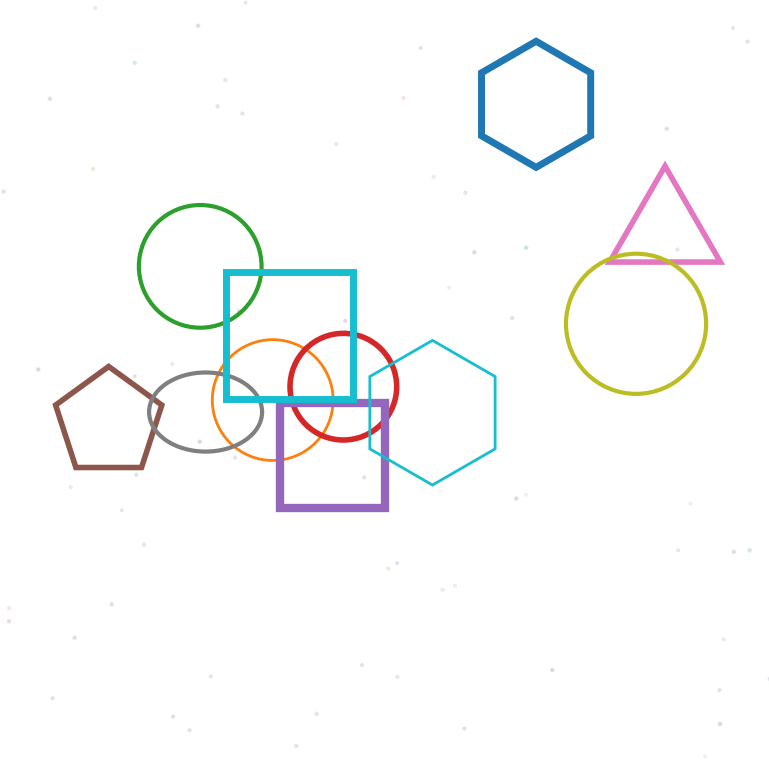[{"shape": "hexagon", "thickness": 2.5, "radius": 0.41, "center": [0.696, 0.865]}, {"shape": "circle", "thickness": 1, "radius": 0.39, "center": [0.354, 0.48]}, {"shape": "circle", "thickness": 1.5, "radius": 0.4, "center": [0.26, 0.654]}, {"shape": "circle", "thickness": 2, "radius": 0.35, "center": [0.446, 0.498]}, {"shape": "square", "thickness": 3, "radius": 0.34, "center": [0.431, 0.408]}, {"shape": "pentagon", "thickness": 2, "radius": 0.36, "center": [0.141, 0.451]}, {"shape": "triangle", "thickness": 2, "radius": 0.42, "center": [0.864, 0.701]}, {"shape": "oval", "thickness": 1.5, "radius": 0.37, "center": [0.267, 0.465]}, {"shape": "circle", "thickness": 1.5, "radius": 0.46, "center": [0.826, 0.579]}, {"shape": "hexagon", "thickness": 1, "radius": 0.47, "center": [0.562, 0.464]}, {"shape": "square", "thickness": 2.5, "radius": 0.41, "center": [0.376, 0.564]}]